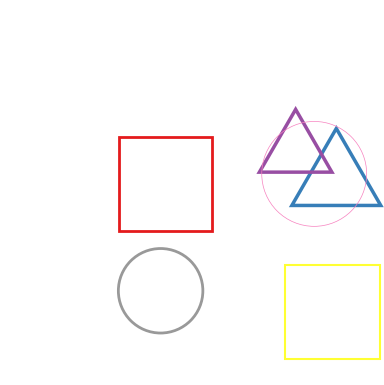[{"shape": "square", "thickness": 2, "radius": 0.61, "center": [0.43, 0.523]}, {"shape": "triangle", "thickness": 2.5, "radius": 0.67, "center": [0.874, 0.533]}, {"shape": "triangle", "thickness": 2.5, "radius": 0.54, "center": [0.768, 0.607]}, {"shape": "square", "thickness": 1.5, "radius": 0.61, "center": [0.863, 0.19]}, {"shape": "circle", "thickness": 0.5, "radius": 0.68, "center": [0.816, 0.548]}, {"shape": "circle", "thickness": 2, "radius": 0.55, "center": [0.417, 0.245]}]